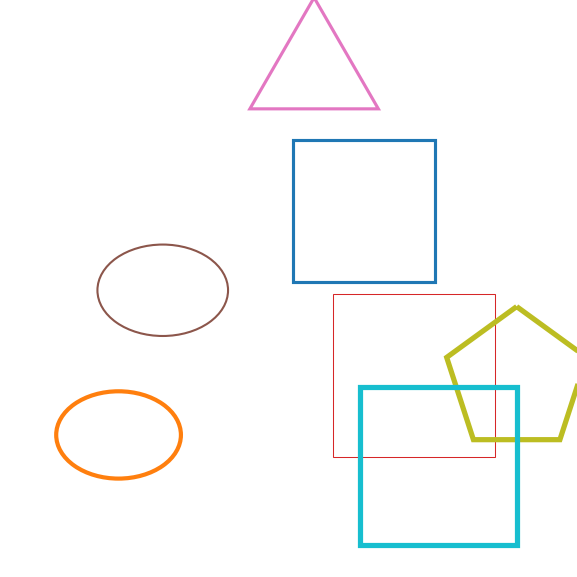[{"shape": "square", "thickness": 1.5, "radius": 0.61, "center": [0.63, 0.634]}, {"shape": "oval", "thickness": 2, "radius": 0.54, "center": [0.205, 0.246]}, {"shape": "square", "thickness": 0.5, "radius": 0.7, "center": [0.716, 0.349]}, {"shape": "oval", "thickness": 1, "radius": 0.57, "center": [0.282, 0.496]}, {"shape": "triangle", "thickness": 1.5, "radius": 0.64, "center": [0.544, 0.875]}, {"shape": "pentagon", "thickness": 2.5, "radius": 0.64, "center": [0.895, 0.341]}, {"shape": "square", "thickness": 2.5, "radius": 0.68, "center": [0.759, 0.192]}]